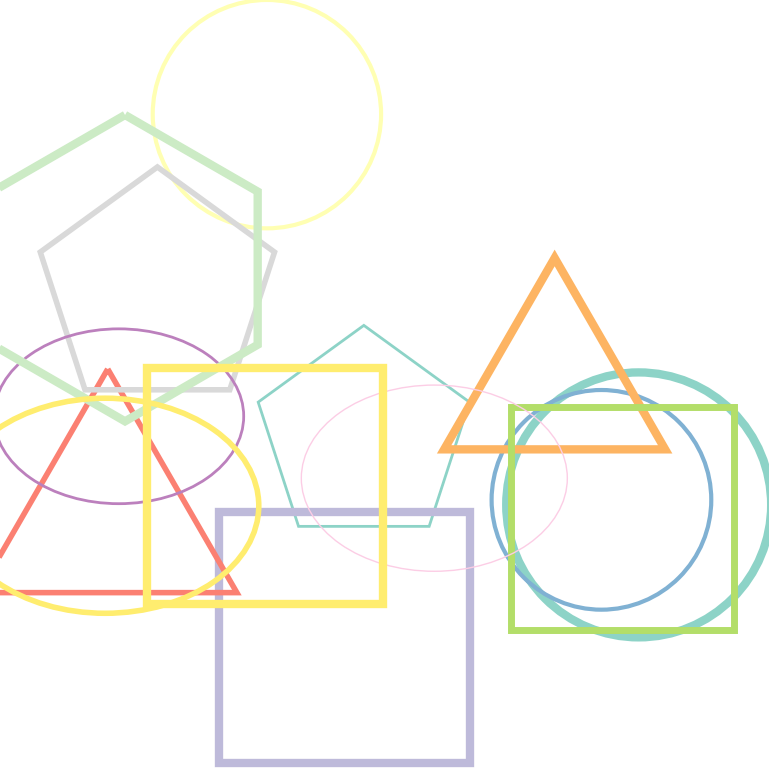[{"shape": "circle", "thickness": 3, "radius": 0.86, "center": [0.829, 0.344]}, {"shape": "pentagon", "thickness": 1, "radius": 0.72, "center": [0.473, 0.433]}, {"shape": "circle", "thickness": 1.5, "radius": 0.74, "center": [0.347, 0.852]}, {"shape": "square", "thickness": 3, "radius": 0.82, "center": [0.447, 0.173]}, {"shape": "triangle", "thickness": 2, "radius": 0.97, "center": [0.14, 0.327]}, {"shape": "circle", "thickness": 1.5, "radius": 0.71, "center": [0.781, 0.351]}, {"shape": "triangle", "thickness": 3, "radius": 0.83, "center": [0.72, 0.499]}, {"shape": "square", "thickness": 2.5, "radius": 0.72, "center": [0.809, 0.327]}, {"shape": "oval", "thickness": 0.5, "radius": 0.86, "center": [0.564, 0.379]}, {"shape": "pentagon", "thickness": 2, "radius": 0.8, "center": [0.204, 0.623]}, {"shape": "oval", "thickness": 1, "radius": 0.81, "center": [0.154, 0.459]}, {"shape": "hexagon", "thickness": 3, "radius": 0.99, "center": [0.162, 0.652]}, {"shape": "square", "thickness": 3, "radius": 0.77, "center": [0.344, 0.369]}, {"shape": "oval", "thickness": 2, "radius": 1.0, "center": [0.137, 0.343]}]